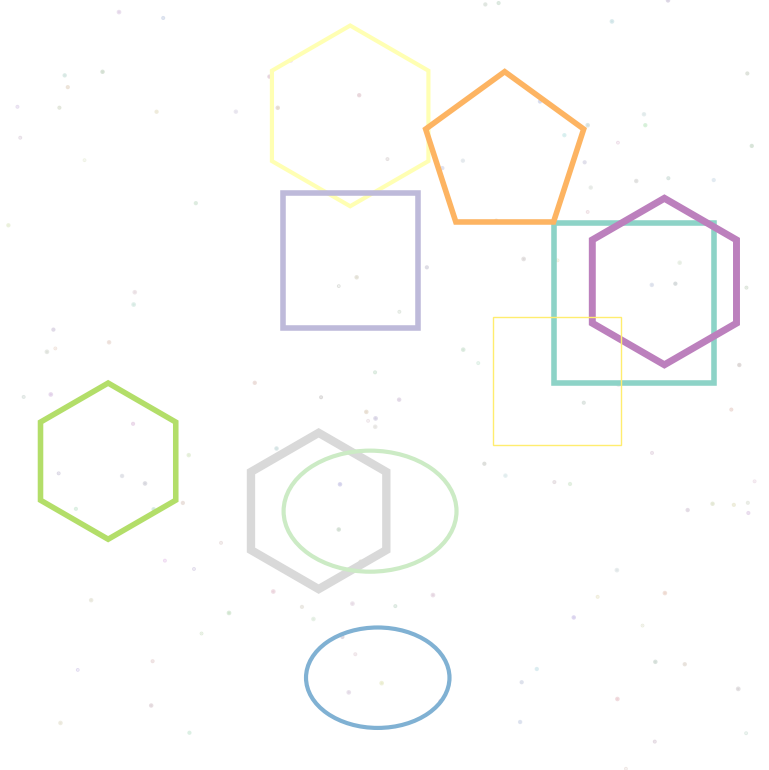[{"shape": "square", "thickness": 2, "radius": 0.52, "center": [0.823, 0.606]}, {"shape": "hexagon", "thickness": 1.5, "radius": 0.59, "center": [0.455, 0.849]}, {"shape": "square", "thickness": 2, "radius": 0.44, "center": [0.455, 0.661]}, {"shape": "oval", "thickness": 1.5, "radius": 0.47, "center": [0.491, 0.12]}, {"shape": "pentagon", "thickness": 2, "radius": 0.54, "center": [0.655, 0.799]}, {"shape": "hexagon", "thickness": 2, "radius": 0.51, "center": [0.14, 0.401]}, {"shape": "hexagon", "thickness": 3, "radius": 0.51, "center": [0.414, 0.336]}, {"shape": "hexagon", "thickness": 2.5, "radius": 0.54, "center": [0.863, 0.634]}, {"shape": "oval", "thickness": 1.5, "radius": 0.56, "center": [0.481, 0.336]}, {"shape": "square", "thickness": 0.5, "radius": 0.42, "center": [0.723, 0.505]}]